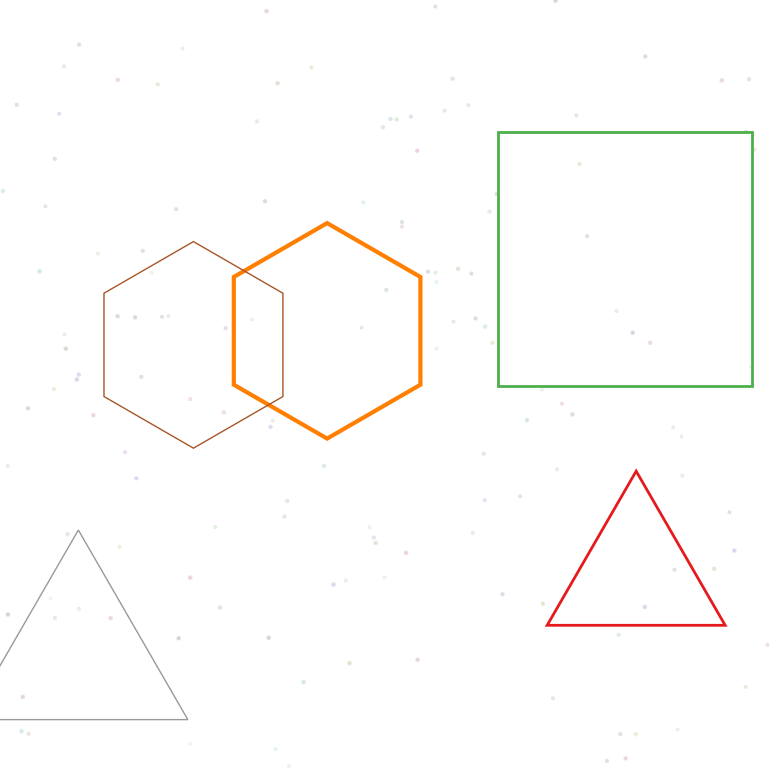[{"shape": "triangle", "thickness": 1, "radius": 0.67, "center": [0.826, 0.255]}, {"shape": "square", "thickness": 1, "radius": 0.83, "center": [0.812, 0.663]}, {"shape": "hexagon", "thickness": 1.5, "radius": 0.7, "center": [0.425, 0.57]}, {"shape": "hexagon", "thickness": 0.5, "radius": 0.67, "center": [0.251, 0.552]}, {"shape": "triangle", "thickness": 0.5, "radius": 0.82, "center": [0.102, 0.148]}]